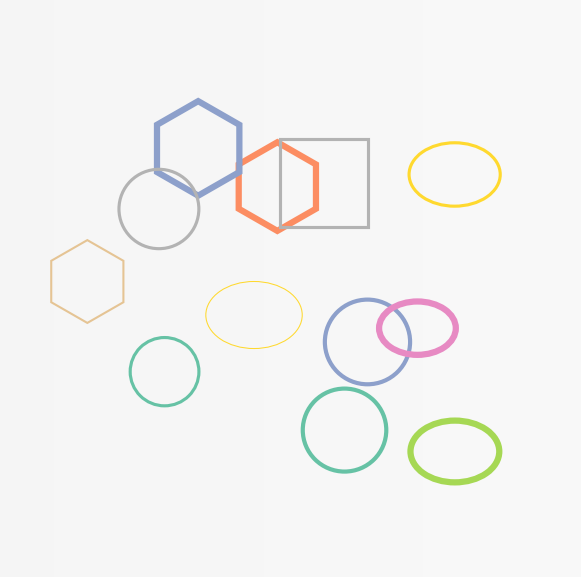[{"shape": "circle", "thickness": 2, "radius": 0.36, "center": [0.593, 0.254]}, {"shape": "circle", "thickness": 1.5, "radius": 0.3, "center": [0.283, 0.356]}, {"shape": "hexagon", "thickness": 3, "radius": 0.38, "center": [0.477, 0.676]}, {"shape": "hexagon", "thickness": 3, "radius": 0.41, "center": [0.341, 0.742]}, {"shape": "circle", "thickness": 2, "radius": 0.37, "center": [0.632, 0.407]}, {"shape": "oval", "thickness": 3, "radius": 0.33, "center": [0.718, 0.431]}, {"shape": "oval", "thickness": 3, "radius": 0.38, "center": [0.783, 0.217]}, {"shape": "oval", "thickness": 1.5, "radius": 0.39, "center": [0.782, 0.697]}, {"shape": "oval", "thickness": 0.5, "radius": 0.41, "center": [0.437, 0.454]}, {"shape": "hexagon", "thickness": 1, "radius": 0.36, "center": [0.15, 0.512]}, {"shape": "circle", "thickness": 1.5, "radius": 0.34, "center": [0.273, 0.637]}, {"shape": "square", "thickness": 1.5, "radius": 0.38, "center": [0.557, 0.683]}]